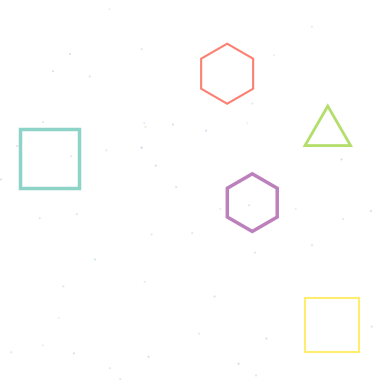[{"shape": "square", "thickness": 2.5, "radius": 0.38, "center": [0.13, 0.589]}, {"shape": "hexagon", "thickness": 1.5, "radius": 0.39, "center": [0.59, 0.809]}, {"shape": "triangle", "thickness": 2, "radius": 0.34, "center": [0.851, 0.656]}, {"shape": "hexagon", "thickness": 2.5, "radius": 0.37, "center": [0.655, 0.474]}, {"shape": "square", "thickness": 1.5, "radius": 0.35, "center": [0.862, 0.156]}]